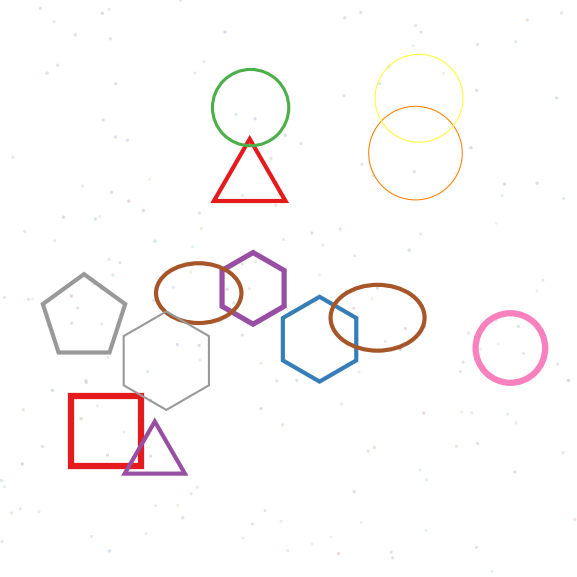[{"shape": "square", "thickness": 3, "radius": 0.3, "center": [0.183, 0.252]}, {"shape": "triangle", "thickness": 2, "radius": 0.36, "center": [0.432, 0.687]}, {"shape": "hexagon", "thickness": 2, "radius": 0.37, "center": [0.553, 0.412]}, {"shape": "circle", "thickness": 1.5, "radius": 0.33, "center": [0.434, 0.813]}, {"shape": "triangle", "thickness": 2, "radius": 0.3, "center": [0.268, 0.209]}, {"shape": "hexagon", "thickness": 2.5, "radius": 0.31, "center": [0.438, 0.5]}, {"shape": "circle", "thickness": 0.5, "radius": 0.41, "center": [0.719, 0.734]}, {"shape": "circle", "thickness": 0.5, "radius": 0.38, "center": [0.726, 0.829]}, {"shape": "oval", "thickness": 2, "radius": 0.37, "center": [0.344, 0.492]}, {"shape": "oval", "thickness": 2, "radius": 0.41, "center": [0.654, 0.449]}, {"shape": "circle", "thickness": 3, "radius": 0.3, "center": [0.884, 0.397]}, {"shape": "hexagon", "thickness": 1, "radius": 0.43, "center": [0.288, 0.375]}, {"shape": "pentagon", "thickness": 2, "radius": 0.37, "center": [0.146, 0.449]}]